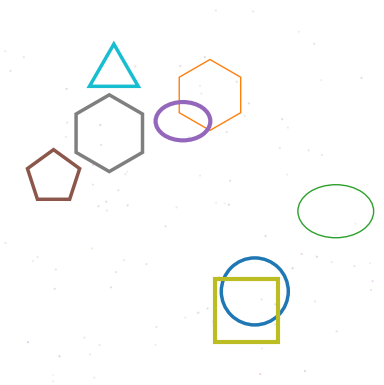[{"shape": "circle", "thickness": 2.5, "radius": 0.44, "center": [0.662, 0.243]}, {"shape": "hexagon", "thickness": 1, "radius": 0.46, "center": [0.545, 0.753]}, {"shape": "oval", "thickness": 1, "radius": 0.49, "center": [0.872, 0.451]}, {"shape": "oval", "thickness": 3, "radius": 0.36, "center": [0.475, 0.685]}, {"shape": "pentagon", "thickness": 2.5, "radius": 0.36, "center": [0.139, 0.54]}, {"shape": "hexagon", "thickness": 2.5, "radius": 0.5, "center": [0.284, 0.654]}, {"shape": "square", "thickness": 3, "radius": 0.41, "center": [0.64, 0.193]}, {"shape": "triangle", "thickness": 2.5, "radius": 0.37, "center": [0.296, 0.812]}]